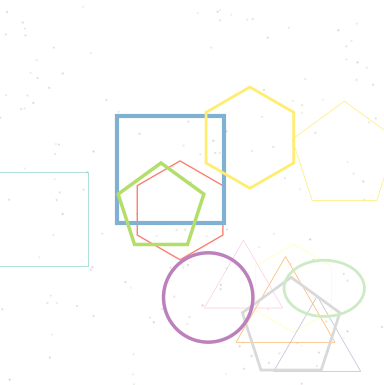[{"shape": "square", "thickness": 0.5, "radius": 0.61, "center": [0.106, 0.431]}, {"shape": "hexagon", "thickness": 0.5, "radius": 0.57, "center": [0.762, 0.251]}, {"shape": "triangle", "thickness": 0.5, "radius": 0.65, "center": [0.824, 0.101]}, {"shape": "hexagon", "thickness": 1, "radius": 0.64, "center": [0.468, 0.454]}, {"shape": "square", "thickness": 3, "radius": 0.69, "center": [0.443, 0.56]}, {"shape": "triangle", "thickness": 0.5, "radius": 0.74, "center": [0.742, 0.185]}, {"shape": "pentagon", "thickness": 2.5, "radius": 0.59, "center": [0.418, 0.46]}, {"shape": "triangle", "thickness": 0.5, "radius": 0.59, "center": [0.632, 0.259]}, {"shape": "pentagon", "thickness": 2, "radius": 0.67, "center": [0.756, 0.147]}, {"shape": "circle", "thickness": 2.5, "radius": 0.58, "center": [0.541, 0.227]}, {"shape": "oval", "thickness": 2, "radius": 0.52, "center": [0.842, 0.251]}, {"shape": "pentagon", "thickness": 0.5, "radius": 0.71, "center": [0.895, 0.594]}, {"shape": "hexagon", "thickness": 2, "radius": 0.66, "center": [0.649, 0.642]}]